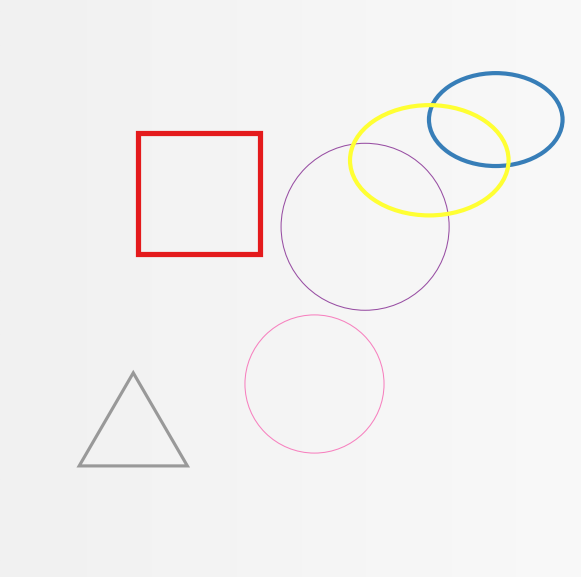[{"shape": "square", "thickness": 2.5, "radius": 0.52, "center": [0.342, 0.664]}, {"shape": "oval", "thickness": 2, "radius": 0.57, "center": [0.853, 0.792]}, {"shape": "circle", "thickness": 0.5, "radius": 0.72, "center": [0.628, 0.606]}, {"shape": "oval", "thickness": 2, "radius": 0.68, "center": [0.739, 0.722]}, {"shape": "circle", "thickness": 0.5, "radius": 0.6, "center": [0.541, 0.334]}, {"shape": "triangle", "thickness": 1.5, "radius": 0.54, "center": [0.229, 0.246]}]